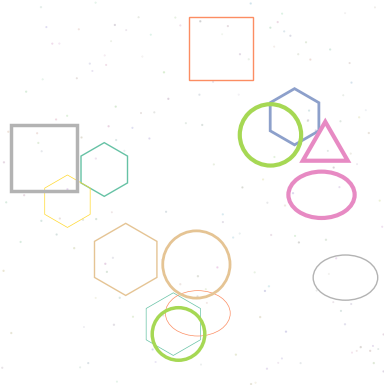[{"shape": "hexagon", "thickness": 1, "radius": 0.35, "center": [0.271, 0.56]}, {"shape": "hexagon", "thickness": 0.5, "radius": 0.41, "center": [0.45, 0.158]}, {"shape": "square", "thickness": 1, "radius": 0.41, "center": [0.574, 0.874]}, {"shape": "oval", "thickness": 0.5, "radius": 0.42, "center": [0.514, 0.186]}, {"shape": "hexagon", "thickness": 2, "radius": 0.36, "center": [0.765, 0.697]}, {"shape": "triangle", "thickness": 3, "radius": 0.34, "center": [0.845, 0.616]}, {"shape": "oval", "thickness": 3, "radius": 0.43, "center": [0.835, 0.494]}, {"shape": "circle", "thickness": 2.5, "radius": 0.34, "center": [0.464, 0.133]}, {"shape": "circle", "thickness": 3, "radius": 0.4, "center": [0.702, 0.65]}, {"shape": "hexagon", "thickness": 0.5, "radius": 0.34, "center": [0.175, 0.477]}, {"shape": "hexagon", "thickness": 1, "radius": 0.47, "center": [0.327, 0.326]}, {"shape": "circle", "thickness": 2, "radius": 0.44, "center": [0.51, 0.313]}, {"shape": "oval", "thickness": 1, "radius": 0.42, "center": [0.897, 0.279]}, {"shape": "square", "thickness": 2.5, "radius": 0.43, "center": [0.113, 0.589]}]